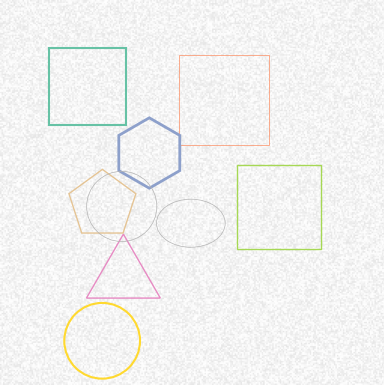[{"shape": "square", "thickness": 1.5, "radius": 0.5, "center": [0.228, 0.775]}, {"shape": "square", "thickness": 0.5, "radius": 0.59, "center": [0.581, 0.739]}, {"shape": "hexagon", "thickness": 2, "radius": 0.46, "center": [0.388, 0.603]}, {"shape": "triangle", "thickness": 1, "radius": 0.55, "center": [0.32, 0.281]}, {"shape": "square", "thickness": 1, "radius": 0.54, "center": [0.725, 0.462]}, {"shape": "circle", "thickness": 1.5, "radius": 0.49, "center": [0.265, 0.115]}, {"shape": "pentagon", "thickness": 1, "radius": 0.46, "center": [0.266, 0.469]}, {"shape": "oval", "thickness": 0.5, "radius": 0.45, "center": [0.496, 0.42]}, {"shape": "circle", "thickness": 0.5, "radius": 0.46, "center": [0.316, 0.464]}]